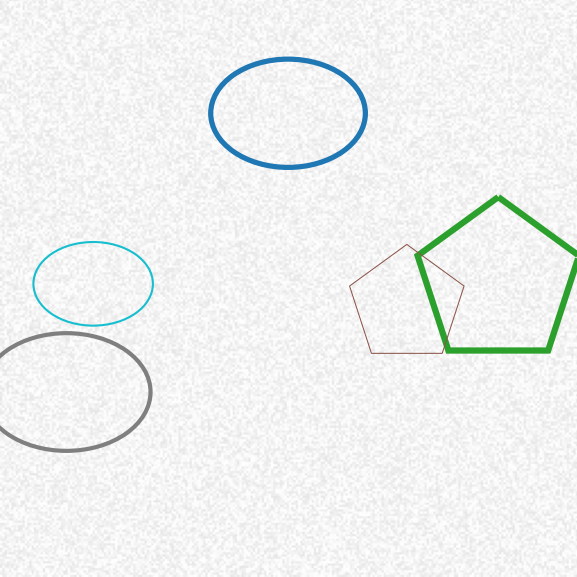[{"shape": "oval", "thickness": 2.5, "radius": 0.67, "center": [0.499, 0.803]}, {"shape": "pentagon", "thickness": 3, "radius": 0.73, "center": [0.863, 0.511]}, {"shape": "pentagon", "thickness": 0.5, "radius": 0.52, "center": [0.704, 0.472]}, {"shape": "oval", "thickness": 2, "radius": 0.73, "center": [0.115, 0.32]}, {"shape": "oval", "thickness": 1, "radius": 0.52, "center": [0.161, 0.508]}]